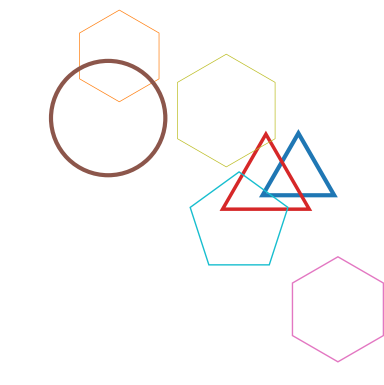[{"shape": "triangle", "thickness": 3, "radius": 0.54, "center": [0.775, 0.547]}, {"shape": "hexagon", "thickness": 0.5, "radius": 0.6, "center": [0.31, 0.855]}, {"shape": "triangle", "thickness": 2.5, "radius": 0.65, "center": [0.691, 0.522]}, {"shape": "circle", "thickness": 3, "radius": 0.74, "center": [0.281, 0.693]}, {"shape": "hexagon", "thickness": 1, "radius": 0.68, "center": [0.878, 0.197]}, {"shape": "hexagon", "thickness": 0.5, "radius": 0.73, "center": [0.588, 0.713]}, {"shape": "pentagon", "thickness": 1, "radius": 0.67, "center": [0.621, 0.42]}]